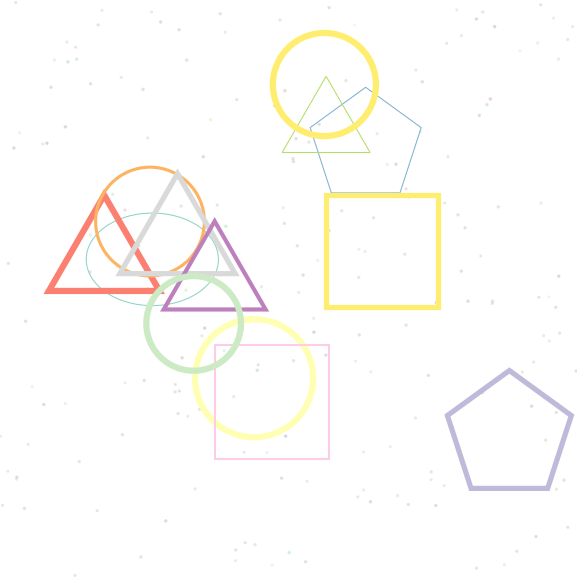[{"shape": "oval", "thickness": 0.5, "radius": 0.57, "center": [0.264, 0.55]}, {"shape": "circle", "thickness": 3, "radius": 0.51, "center": [0.44, 0.344]}, {"shape": "pentagon", "thickness": 2.5, "radius": 0.56, "center": [0.882, 0.245]}, {"shape": "triangle", "thickness": 3, "radius": 0.55, "center": [0.18, 0.551]}, {"shape": "pentagon", "thickness": 0.5, "radius": 0.51, "center": [0.633, 0.747]}, {"shape": "circle", "thickness": 1.5, "radius": 0.47, "center": [0.26, 0.616]}, {"shape": "triangle", "thickness": 0.5, "radius": 0.44, "center": [0.565, 0.779]}, {"shape": "square", "thickness": 1, "radius": 0.49, "center": [0.47, 0.303]}, {"shape": "triangle", "thickness": 2.5, "radius": 0.58, "center": [0.307, 0.583]}, {"shape": "triangle", "thickness": 2, "radius": 0.51, "center": [0.372, 0.514]}, {"shape": "circle", "thickness": 3, "radius": 0.41, "center": [0.335, 0.439]}, {"shape": "circle", "thickness": 3, "radius": 0.45, "center": [0.562, 0.853]}, {"shape": "square", "thickness": 2.5, "radius": 0.49, "center": [0.661, 0.565]}]